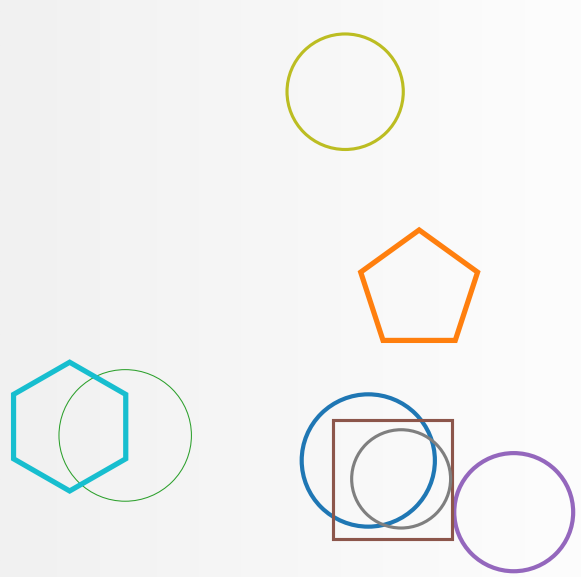[{"shape": "circle", "thickness": 2, "radius": 0.57, "center": [0.634, 0.202]}, {"shape": "pentagon", "thickness": 2.5, "radius": 0.53, "center": [0.721, 0.495]}, {"shape": "circle", "thickness": 0.5, "radius": 0.57, "center": [0.215, 0.245]}, {"shape": "circle", "thickness": 2, "radius": 0.51, "center": [0.884, 0.112]}, {"shape": "square", "thickness": 1.5, "radius": 0.51, "center": [0.676, 0.169]}, {"shape": "circle", "thickness": 1.5, "radius": 0.43, "center": [0.69, 0.17]}, {"shape": "circle", "thickness": 1.5, "radius": 0.5, "center": [0.594, 0.84]}, {"shape": "hexagon", "thickness": 2.5, "radius": 0.56, "center": [0.12, 0.26]}]